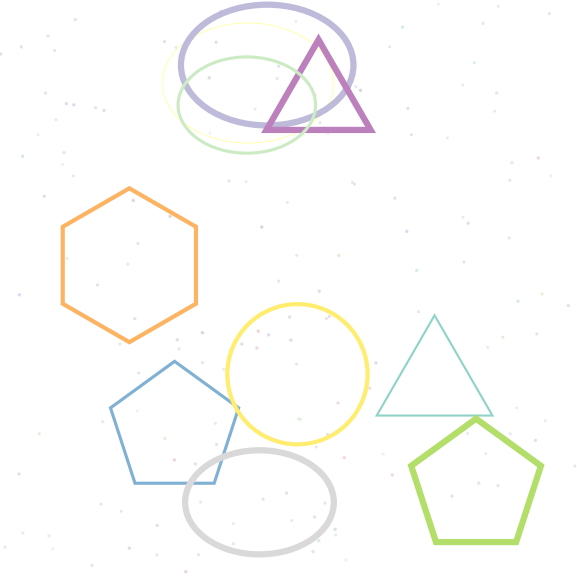[{"shape": "triangle", "thickness": 1, "radius": 0.58, "center": [0.753, 0.337]}, {"shape": "oval", "thickness": 0.5, "radius": 0.74, "center": [0.429, 0.855]}, {"shape": "oval", "thickness": 3, "radius": 0.75, "center": [0.463, 0.886]}, {"shape": "pentagon", "thickness": 1.5, "radius": 0.58, "center": [0.302, 0.257]}, {"shape": "hexagon", "thickness": 2, "radius": 0.67, "center": [0.224, 0.54]}, {"shape": "pentagon", "thickness": 3, "radius": 0.59, "center": [0.824, 0.156]}, {"shape": "oval", "thickness": 3, "radius": 0.64, "center": [0.449, 0.129]}, {"shape": "triangle", "thickness": 3, "radius": 0.52, "center": [0.552, 0.826]}, {"shape": "oval", "thickness": 1.5, "radius": 0.6, "center": [0.427, 0.817]}, {"shape": "circle", "thickness": 2, "radius": 0.61, "center": [0.515, 0.351]}]